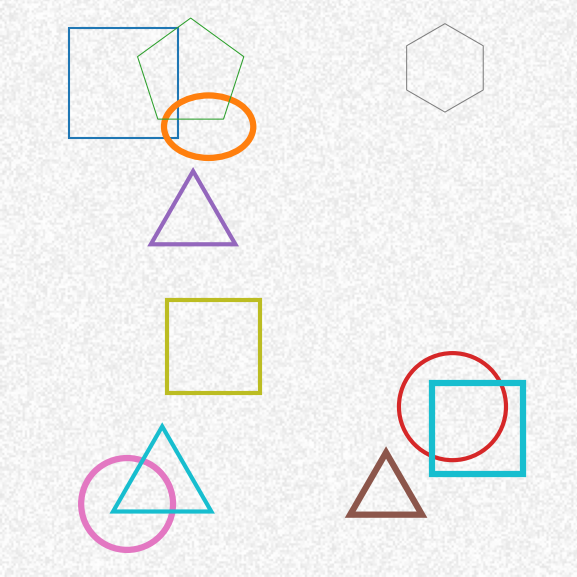[{"shape": "square", "thickness": 1, "radius": 0.47, "center": [0.215, 0.855]}, {"shape": "oval", "thickness": 3, "radius": 0.39, "center": [0.361, 0.78]}, {"shape": "pentagon", "thickness": 0.5, "radius": 0.48, "center": [0.33, 0.871]}, {"shape": "circle", "thickness": 2, "radius": 0.46, "center": [0.784, 0.295]}, {"shape": "triangle", "thickness": 2, "radius": 0.42, "center": [0.334, 0.618]}, {"shape": "triangle", "thickness": 3, "radius": 0.36, "center": [0.669, 0.144]}, {"shape": "circle", "thickness": 3, "radius": 0.4, "center": [0.22, 0.126]}, {"shape": "hexagon", "thickness": 0.5, "radius": 0.38, "center": [0.77, 0.882]}, {"shape": "square", "thickness": 2, "radius": 0.41, "center": [0.369, 0.399]}, {"shape": "square", "thickness": 3, "radius": 0.39, "center": [0.827, 0.258]}, {"shape": "triangle", "thickness": 2, "radius": 0.49, "center": [0.281, 0.163]}]